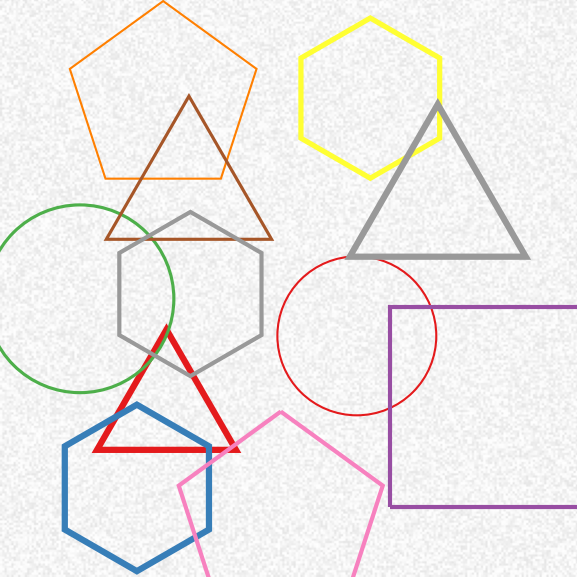[{"shape": "circle", "thickness": 1, "radius": 0.69, "center": [0.618, 0.418]}, {"shape": "triangle", "thickness": 3, "radius": 0.69, "center": [0.288, 0.29]}, {"shape": "hexagon", "thickness": 3, "radius": 0.72, "center": [0.237, 0.154]}, {"shape": "circle", "thickness": 1.5, "radius": 0.81, "center": [0.138, 0.482]}, {"shape": "square", "thickness": 2, "radius": 0.87, "center": [0.849, 0.294]}, {"shape": "pentagon", "thickness": 1, "radius": 0.85, "center": [0.283, 0.827]}, {"shape": "hexagon", "thickness": 2.5, "radius": 0.69, "center": [0.641, 0.829]}, {"shape": "triangle", "thickness": 1.5, "radius": 0.83, "center": [0.327, 0.667]}, {"shape": "pentagon", "thickness": 2, "radius": 0.93, "center": [0.486, 0.101]}, {"shape": "hexagon", "thickness": 2, "radius": 0.71, "center": [0.33, 0.49]}, {"shape": "triangle", "thickness": 3, "radius": 0.88, "center": [0.758, 0.643]}]